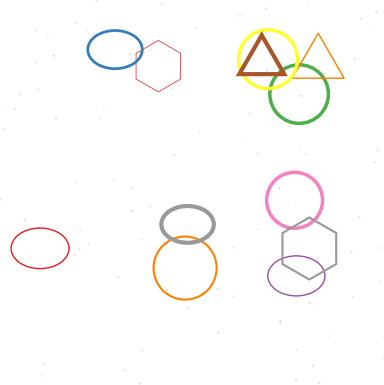[{"shape": "hexagon", "thickness": 0.5, "radius": 0.33, "center": [0.411, 0.828]}, {"shape": "oval", "thickness": 1, "radius": 0.38, "center": [0.104, 0.355]}, {"shape": "oval", "thickness": 2, "radius": 0.35, "center": [0.299, 0.871]}, {"shape": "circle", "thickness": 2.5, "radius": 0.38, "center": [0.777, 0.756]}, {"shape": "oval", "thickness": 1, "radius": 0.37, "center": [0.77, 0.283]}, {"shape": "circle", "thickness": 1.5, "radius": 0.41, "center": [0.481, 0.304]}, {"shape": "triangle", "thickness": 1, "radius": 0.39, "center": [0.826, 0.836]}, {"shape": "circle", "thickness": 2.5, "radius": 0.38, "center": [0.696, 0.846]}, {"shape": "triangle", "thickness": 3, "radius": 0.34, "center": [0.68, 0.841]}, {"shape": "circle", "thickness": 2.5, "radius": 0.36, "center": [0.765, 0.48]}, {"shape": "hexagon", "thickness": 1.5, "radius": 0.4, "center": [0.803, 0.355]}, {"shape": "oval", "thickness": 3, "radius": 0.34, "center": [0.487, 0.417]}]